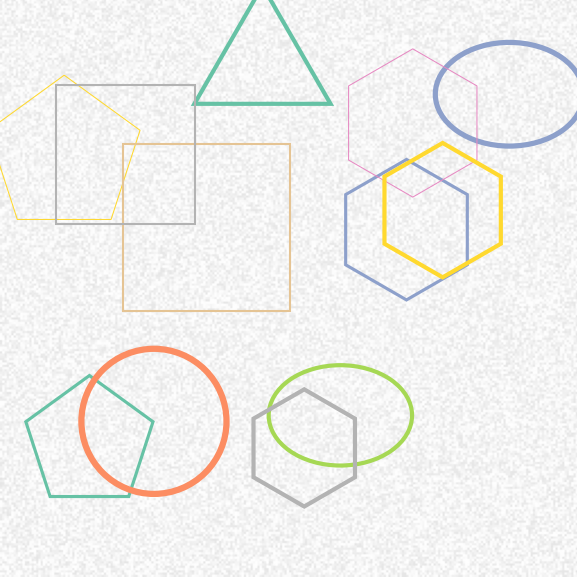[{"shape": "pentagon", "thickness": 1.5, "radius": 0.58, "center": [0.155, 0.233]}, {"shape": "triangle", "thickness": 2, "radius": 0.68, "center": [0.454, 0.887]}, {"shape": "circle", "thickness": 3, "radius": 0.63, "center": [0.267, 0.27]}, {"shape": "oval", "thickness": 2.5, "radius": 0.64, "center": [0.882, 0.836]}, {"shape": "hexagon", "thickness": 1.5, "radius": 0.61, "center": [0.704, 0.601]}, {"shape": "hexagon", "thickness": 0.5, "radius": 0.64, "center": [0.715, 0.786]}, {"shape": "oval", "thickness": 2, "radius": 0.62, "center": [0.589, 0.28]}, {"shape": "pentagon", "thickness": 0.5, "radius": 0.69, "center": [0.111, 0.731]}, {"shape": "hexagon", "thickness": 2, "radius": 0.58, "center": [0.766, 0.635]}, {"shape": "square", "thickness": 1, "radius": 0.72, "center": [0.358, 0.605]}, {"shape": "square", "thickness": 1, "radius": 0.6, "center": [0.217, 0.731]}, {"shape": "hexagon", "thickness": 2, "radius": 0.51, "center": [0.527, 0.223]}]